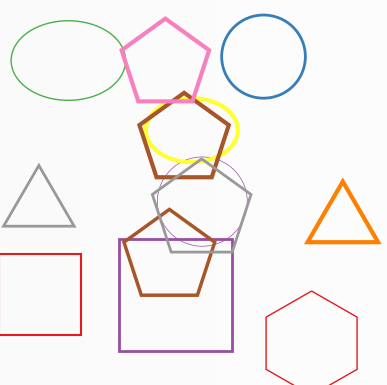[{"shape": "hexagon", "thickness": 1, "radius": 0.68, "center": [0.804, 0.109]}, {"shape": "square", "thickness": 1.5, "radius": 0.52, "center": [0.103, 0.236]}, {"shape": "circle", "thickness": 2, "radius": 0.54, "center": [0.68, 0.853]}, {"shape": "oval", "thickness": 1, "radius": 0.74, "center": [0.176, 0.843]}, {"shape": "square", "thickness": 2, "radius": 0.73, "center": [0.454, 0.234]}, {"shape": "circle", "thickness": 0.5, "radius": 0.58, "center": [0.522, 0.476]}, {"shape": "triangle", "thickness": 3, "radius": 0.53, "center": [0.885, 0.423]}, {"shape": "oval", "thickness": 3, "radius": 0.59, "center": [0.495, 0.662]}, {"shape": "pentagon", "thickness": 2.5, "radius": 0.62, "center": [0.437, 0.333]}, {"shape": "pentagon", "thickness": 3, "radius": 0.61, "center": [0.475, 0.638]}, {"shape": "pentagon", "thickness": 3, "radius": 0.59, "center": [0.427, 0.833]}, {"shape": "triangle", "thickness": 2, "radius": 0.53, "center": [0.1, 0.465]}, {"shape": "pentagon", "thickness": 2, "radius": 0.67, "center": [0.52, 0.453]}]